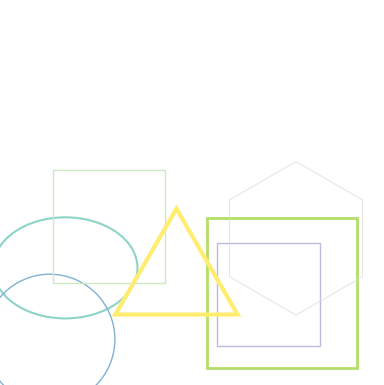[{"shape": "oval", "thickness": 1.5, "radius": 0.94, "center": [0.17, 0.304]}, {"shape": "square", "thickness": 1, "radius": 0.67, "center": [0.698, 0.234]}, {"shape": "circle", "thickness": 1, "radius": 0.85, "center": [0.129, 0.119]}, {"shape": "square", "thickness": 2, "radius": 0.98, "center": [0.733, 0.239]}, {"shape": "hexagon", "thickness": 0.5, "radius": 1.0, "center": [0.769, 0.381]}, {"shape": "square", "thickness": 1, "radius": 0.73, "center": [0.283, 0.411]}, {"shape": "triangle", "thickness": 3, "radius": 0.92, "center": [0.458, 0.275]}]